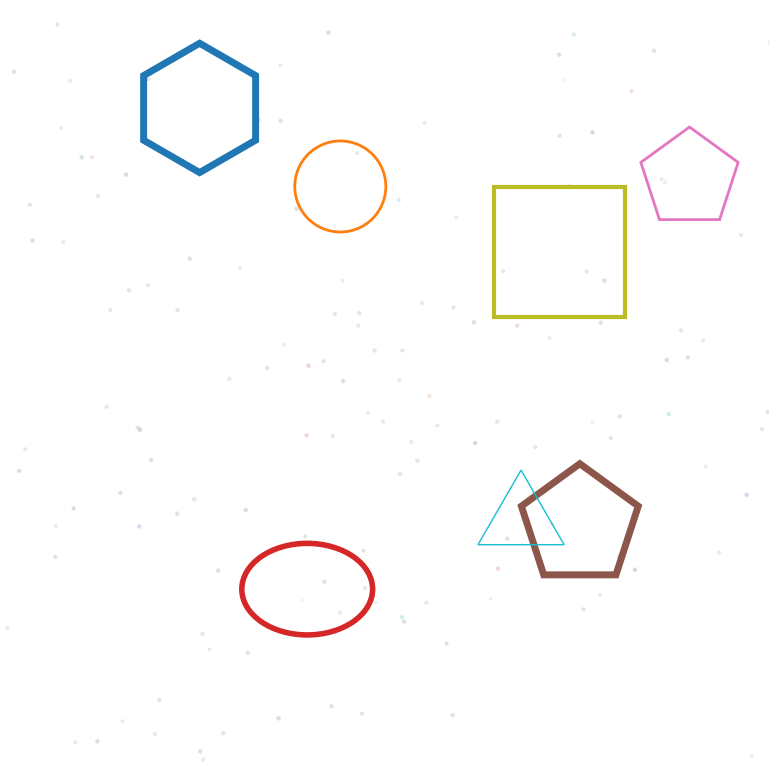[{"shape": "hexagon", "thickness": 2.5, "radius": 0.42, "center": [0.259, 0.86]}, {"shape": "circle", "thickness": 1, "radius": 0.3, "center": [0.442, 0.758]}, {"shape": "oval", "thickness": 2, "radius": 0.42, "center": [0.399, 0.235]}, {"shape": "pentagon", "thickness": 2.5, "radius": 0.4, "center": [0.753, 0.318]}, {"shape": "pentagon", "thickness": 1, "radius": 0.33, "center": [0.895, 0.769]}, {"shape": "square", "thickness": 1.5, "radius": 0.42, "center": [0.727, 0.673]}, {"shape": "triangle", "thickness": 0.5, "radius": 0.32, "center": [0.677, 0.325]}]